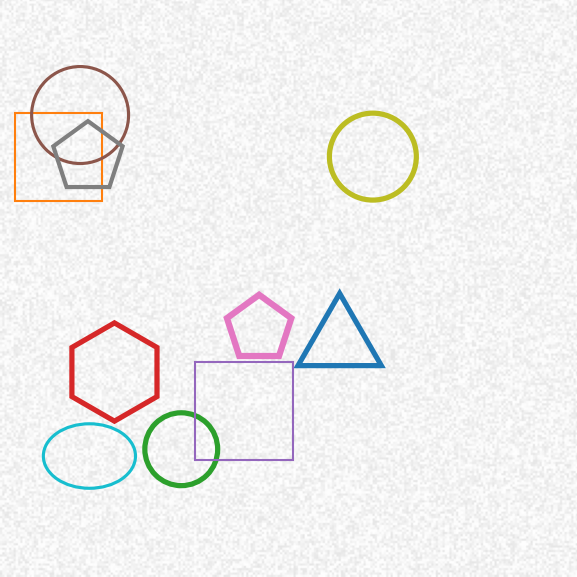[{"shape": "triangle", "thickness": 2.5, "radius": 0.42, "center": [0.588, 0.408]}, {"shape": "square", "thickness": 1, "radius": 0.38, "center": [0.102, 0.727]}, {"shape": "circle", "thickness": 2.5, "radius": 0.32, "center": [0.314, 0.221]}, {"shape": "hexagon", "thickness": 2.5, "radius": 0.43, "center": [0.198, 0.355]}, {"shape": "square", "thickness": 1, "radius": 0.43, "center": [0.422, 0.287]}, {"shape": "circle", "thickness": 1.5, "radius": 0.42, "center": [0.139, 0.8]}, {"shape": "pentagon", "thickness": 3, "radius": 0.29, "center": [0.449, 0.43]}, {"shape": "pentagon", "thickness": 2, "radius": 0.32, "center": [0.152, 0.726]}, {"shape": "circle", "thickness": 2.5, "radius": 0.38, "center": [0.646, 0.728]}, {"shape": "oval", "thickness": 1.5, "radius": 0.4, "center": [0.155, 0.209]}]